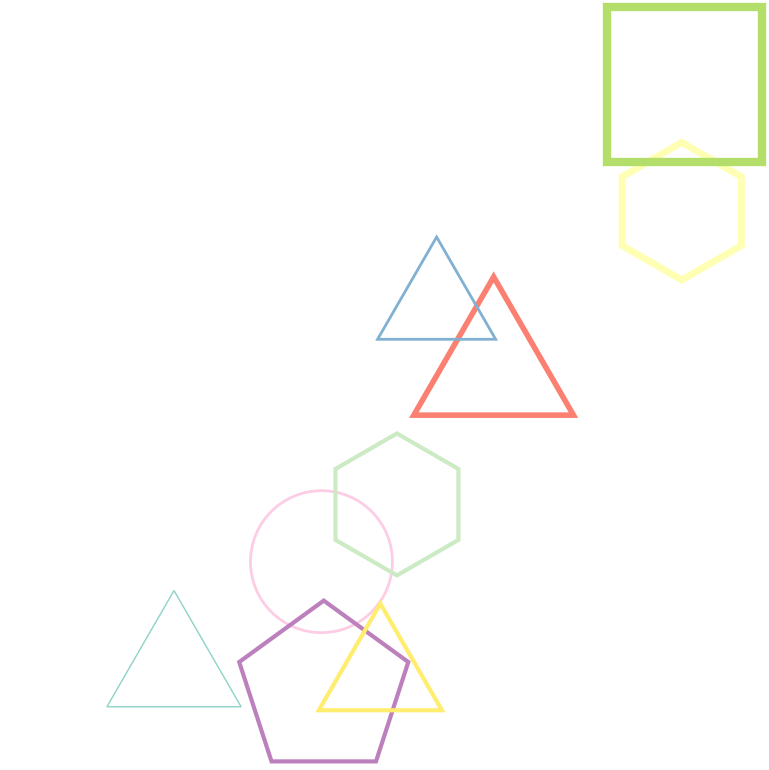[{"shape": "triangle", "thickness": 0.5, "radius": 0.5, "center": [0.226, 0.132]}, {"shape": "hexagon", "thickness": 2.5, "radius": 0.45, "center": [0.885, 0.726]}, {"shape": "triangle", "thickness": 2, "radius": 0.6, "center": [0.641, 0.521]}, {"shape": "triangle", "thickness": 1, "radius": 0.44, "center": [0.567, 0.604]}, {"shape": "square", "thickness": 3, "radius": 0.5, "center": [0.889, 0.891]}, {"shape": "circle", "thickness": 1, "radius": 0.46, "center": [0.417, 0.271]}, {"shape": "pentagon", "thickness": 1.5, "radius": 0.58, "center": [0.42, 0.105]}, {"shape": "hexagon", "thickness": 1.5, "radius": 0.46, "center": [0.515, 0.345]}, {"shape": "triangle", "thickness": 1.5, "radius": 0.46, "center": [0.494, 0.124]}]